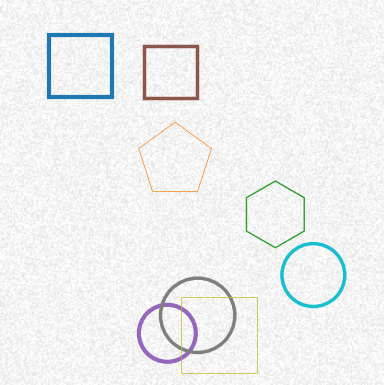[{"shape": "square", "thickness": 3, "radius": 0.41, "center": [0.21, 0.828]}, {"shape": "pentagon", "thickness": 0.5, "radius": 0.5, "center": [0.455, 0.583]}, {"shape": "hexagon", "thickness": 1, "radius": 0.43, "center": [0.715, 0.443]}, {"shape": "circle", "thickness": 3, "radius": 0.37, "center": [0.435, 0.134]}, {"shape": "square", "thickness": 2.5, "radius": 0.34, "center": [0.443, 0.814]}, {"shape": "circle", "thickness": 2.5, "radius": 0.48, "center": [0.513, 0.181]}, {"shape": "square", "thickness": 0.5, "radius": 0.49, "center": [0.569, 0.129]}, {"shape": "circle", "thickness": 2.5, "radius": 0.41, "center": [0.814, 0.286]}]